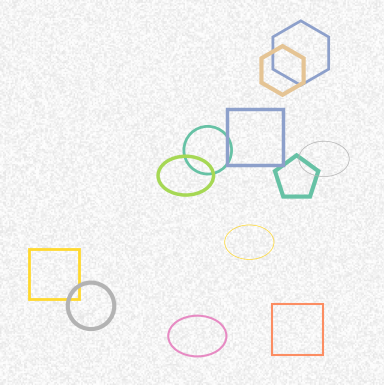[{"shape": "pentagon", "thickness": 3, "radius": 0.3, "center": [0.77, 0.537]}, {"shape": "circle", "thickness": 2, "radius": 0.31, "center": [0.54, 0.61]}, {"shape": "square", "thickness": 1.5, "radius": 0.33, "center": [0.773, 0.145]}, {"shape": "hexagon", "thickness": 2, "radius": 0.42, "center": [0.781, 0.862]}, {"shape": "square", "thickness": 2.5, "radius": 0.36, "center": [0.662, 0.643]}, {"shape": "oval", "thickness": 1.5, "radius": 0.38, "center": [0.513, 0.127]}, {"shape": "oval", "thickness": 2.5, "radius": 0.36, "center": [0.483, 0.544]}, {"shape": "square", "thickness": 2, "radius": 0.33, "center": [0.14, 0.289]}, {"shape": "oval", "thickness": 0.5, "radius": 0.32, "center": [0.648, 0.371]}, {"shape": "hexagon", "thickness": 3, "radius": 0.32, "center": [0.734, 0.817]}, {"shape": "oval", "thickness": 0.5, "radius": 0.33, "center": [0.842, 0.587]}, {"shape": "circle", "thickness": 3, "radius": 0.3, "center": [0.236, 0.206]}]